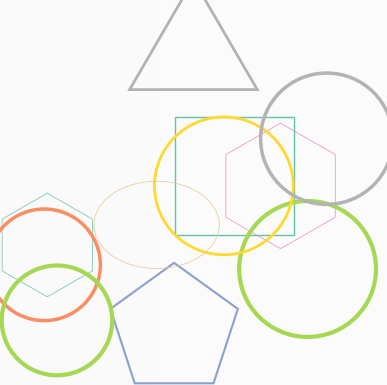[{"shape": "square", "thickness": 1, "radius": 0.77, "center": [0.605, 0.543]}, {"shape": "hexagon", "thickness": 0.5, "radius": 0.67, "center": [0.122, 0.364]}, {"shape": "circle", "thickness": 2.5, "radius": 0.72, "center": [0.114, 0.312]}, {"shape": "pentagon", "thickness": 1.5, "radius": 0.86, "center": [0.449, 0.144]}, {"shape": "hexagon", "thickness": 0.5, "radius": 0.81, "center": [0.724, 0.517]}, {"shape": "circle", "thickness": 3, "radius": 0.88, "center": [0.794, 0.301]}, {"shape": "circle", "thickness": 3, "radius": 0.71, "center": [0.147, 0.168]}, {"shape": "circle", "thickness": 2, "radius": 0.9, "center": [0.578, 0.517]}, {"shape": "oval", "thickness": 0.5, "radius": 0.81, "center": [0.404, 0.416]}, {"shape": "triangle", "thickness": 2, "radius": 0.95, "center": [0.499, 0.862]}, {"shape": "circle", "thickness": 2.5, "radius": 0.85, "center": [0.843, 0.64]}]